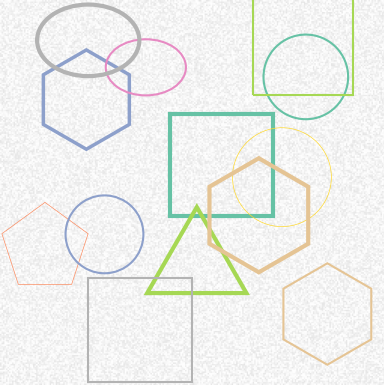[{"shape": "square", "thickness": 3, "radius": 0.66, "center": [0.575, 0.572]}, {"shape": "circle", "thickness": 1.5, "radius": 0.55, "center": [0.794, 0.8]}, {"shape": "pentagon", "thickness": 0.5, "radius": 0.59, "center": [0.117, 0.357]}, {"shape": "hexagon", "thickness": 2.5, "radius": 0.64, "center": [0.224, 0.741]}, {"shape": "circle", "thickness": 1.5, "radius": 0.51, "center": [0.271, 0.391]}, {"shape": "oval", "thickness": 1.5, "radius": 0.52, "center": [0.379, 0.825]}, {"shape": "square", "thickness": 1.5, "radius": 0.65, "center": [0.786, 0.884]}, {"shape": "triangle", "thickness": 3, "radius": 0.74, "center": [0.511, 0.313]}, {"shape": "circle", "thickness": 0.5, "radius": 0.64, "center": [0.732, 0.54]}, {"shape": "hexagon", "thickness": 1.5, "radius": 0.66, "center": [0.85, 0.184]}, {"shape": "hexagon", "thickness": 3, "radius": 0.74, "center": [0.672, 0.441]}, {"shape": "oval", "thickness": 3, "radius": 0.66, "center": [0.229, 0.895]}, {"shape": "square", "thickness": 1.5, "radius": 0.68, "center": [0.364, 0.144]}]